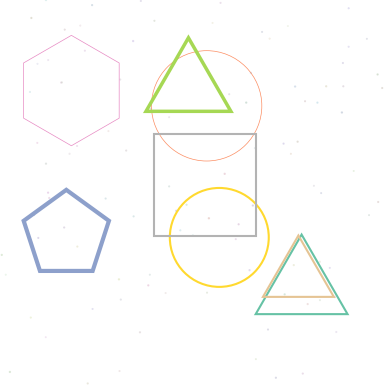[{"shape": "triangle", "thickness": 1.5, "radius": 0.69, "center": [0.783, 0.253]}, {"shape": "circle", "thickness": 0.5, "radius": 0.72, "center": [0.537, 0.725]}, {"shape": "pentagon", "thickness": 3, "radius": 0.58, "center": [0.172, 0.39]}, {"shape": "hexagon", "thickness": 0.5, "radius": 0.72, "center": [0.185, 0.765]}, {"shape": "triangle", "thickness": 2.5, "radius": 0.64, "center": [0.489, 0.774]}, {"shape": "circle", "thickness": 1.5, "radius": 0.64, "center": [0.57, 0.383]}, {"shape": "triangle", "thickness": 1.5, "radius": 0.53, "center": [0.775, 0.282]}, {"shape": "square", "thickness": 1.5, "radius": 0.66, "center": [0.533, 0.521]}]